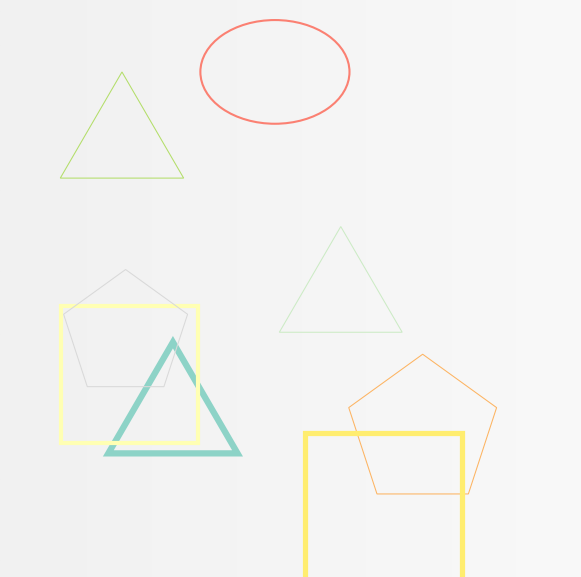[{"shape": "triangle", "thickness": 3, "radius": 0.64, "center": [0.298, 0.278]}, {"shape": "square", "thickness": 2, "radius": 0.59, "center": [0.222, 0.351]}, {"shape": "oval", "thickness": 1, "radius": 0.64, "center": [0.473, 0.875]}, {"shape": "pentagon", "thickness": 0.5, "radius": 0.67, "center": [0.727, 0.252]}, {"shape": "triangle", "thickness": 0.5, "radius": 0.61, "center": [0.21, 0.752]}, {"shape": "pentagon", "thickness": 0.5, "radius": 0.56, "center": [0.216, 0.42]}, {"shape": "triangle", "thickness": 0.5, "radius": 0.61, "center": [0.586, 0.485]}, {"shape": "square", "thickness": 2.5, "radius": 0.68, "center": [0.66, 0.115]}]